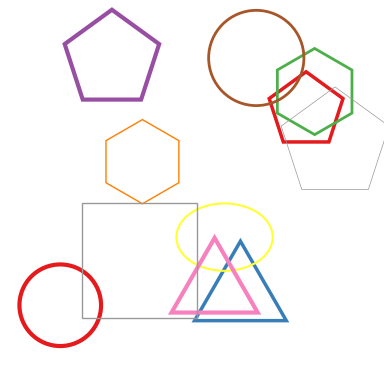[{"shape": "circle", "thickness": 3, "radius": 0.53, "center": [0.156, 0.207]}, {"shape": "pentagon", "thickness": 2.5, "radius": 0.5, "center": [0.795, 0.713]}, {"shape": "triangle", "thickness": 2.5, "radius": 0.69, "center": [0.625, 0.236]}, {"shape": "hexagon", "thickness": 2, "radius": 0.56, "center": [0.817, 0.762]}, {"shape": "pentagon", "thickness": 3, "radius": 0.65, "center": [0.291, 0.846]}, {"shape": "hexagon", "thickness": 1, "radius": 0.55, "center": [0.37, 0.58]}, {"shape": "oval", "thickness": 1.5, "radius": 0.63, "center": [0.583, 0.384]}, {"shape": "circle", "thickness": 2, "radius": 0.62, "center": [0.666, 0.849]}, {"shape": "triangle", "thickness": 3, "radius": 0.65, "center": [0.557, 0.253]}, {"shape": "pentagon", "thickness": 0.5, "radius": 0.74, "center": [0.87, 0.627]}, {"shape": "square", "thickness": 1, "radius": 0.75, "center": [0.364, 0.324]}]